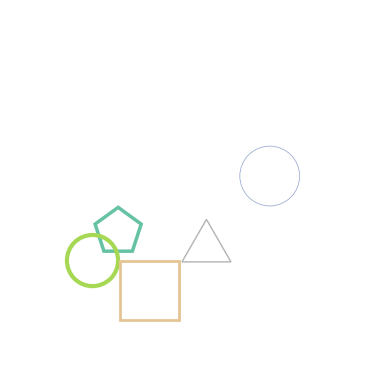[{"shape": "pentagon", "thickness": 2.5, "radius": 0.31, "center": [0.307, 0.398]}, {"shape": "circle", "thickness": 0.5, "radius": 0.39, "center": [0.701, 0.543]}, {"shape": "circle", "thickness": 3, "radius": 0.33, "center": [0.24, 0.323]}, {"shape": "square", "thickness": 2, "radius": 0.38, "center": [0.389, 0.245]}, {"shape": "triangle", "thickness": 1, "radius": 0.37, "center": [0.536, 0.357]}]